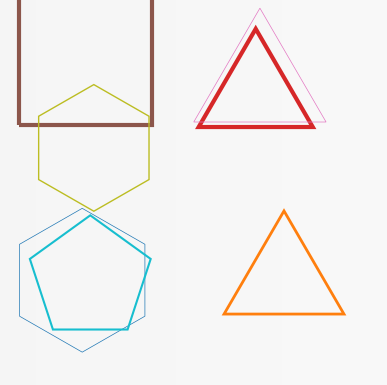[{"shape": "hexagon", "thickness": 0.5, "radius": 0.93, "center": [0.212, 0.272]}, {"shape": "triangle", "thickness": 2, "radius": 0.89, "center": [0.733, 0.274]}, {"shape": "triangle", "thickness": 3, "radius": 0.85, "center": [0.66, 0.755]}, {"shape": "square", "thickness": 3, "radius": 0.85, "center": [0.221, 0.847]}, {"shape": "triangle", "thickness": 0.5, "radius": 0.99, "center": [0.671, 0.782]}, {"shape": "hexagon", "thickness": 1, "radius": 0.82, "center": [0.242, 0.616]}, {"shape": "pentagon", "thickness": 1.5, "radius": 0.82, "center": [0.233, 0.277]}]